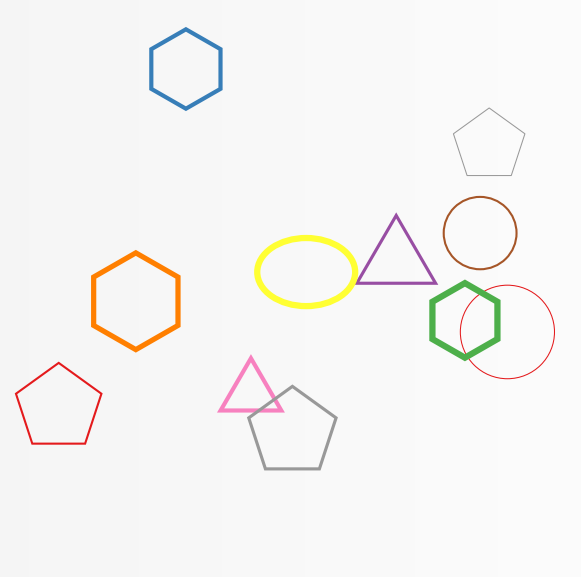[{"shape": "circle", "thickness": 0.5, "radius": 0.4, "center": [0.873, 0.424]}, {"shape": "pentagon", "thickness": 1, "radius": 0.39, "center": [0.101, 0.293]}, {"shape": "hexagon", "thickness": 2, "radius": 0.34, "center": [0.32, 0.88]}, {"shape": "hexagon", "thickness": 3, "radius": 0.32, "center": [0.8, 0.444]}, {"shape": "triangle", "thickness": 1.5, "radius": 0.39, "center": [0.682, 0.548]}, {"shape": "hexagon", "thickness": 2.5, "radius": 0.42, "center": [0.234, 0.477]}, {"shape": "oval", "thickness": 3, "radius": 0.42, "center": [0.527, 0.528]}, {"shape": "circle", "thickness": 1, "radius": 0.31, "center": [0.826, 0.596]}, {"shape": "triangle", "thickness": 2, "radius": 0.3, "center": [0.432, 0.318]}, {"shape": "pentagon", "thickness": 0.5, "radius": 0.32, "center": [0.842, 0.747]}, {"shape": "pentagon", "thickness": 1.5, "radius": 0.39, "center": [0.503, 0.251]}]